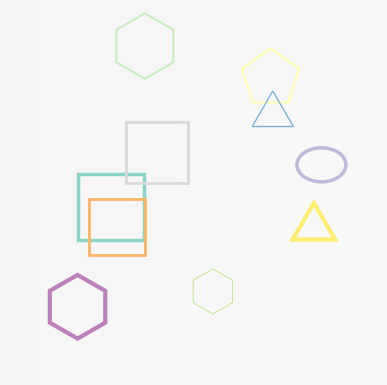[{"shape": "square", "thickness": 2.5, "radius": 0.43, "center": [0.287, 0.462]}, {"shape": "pentagon", "thickness": 1.5, "radius": 0.39, "center": [0.698, 0.797]}, {"shape": "oval", "thickness": 2.5, "radius": 0.32, "center": [0.83, 0.572]}, {"shape": "triangle", "thickness": 1, "radius": 0.31, "center": [0.704, 0.702]}, {"shape": "square", "thickness": 2, "radius": 0.36, "center": [0.302, 0.41]}, {"shape": "hexagon", "thickness": 0.5, "radius": 0.29, "center": [0.549, 0.243]}, {"shape": "square", "thickness": 2, "radius": 0.4, "center": [0.406, 0.603]}, {"shape": "hexagon", "thickness": 3, "radius": 0.41, "center": [0.2, 0.203]}, {"shape": "hexagon", "thickness": 1.5, "radius": 0.42, "center": [0.374, 0.88]}, {"shape": "triangle", "thickness": 3, "radius": 0.32, "center": [0.81, 0.409]}]